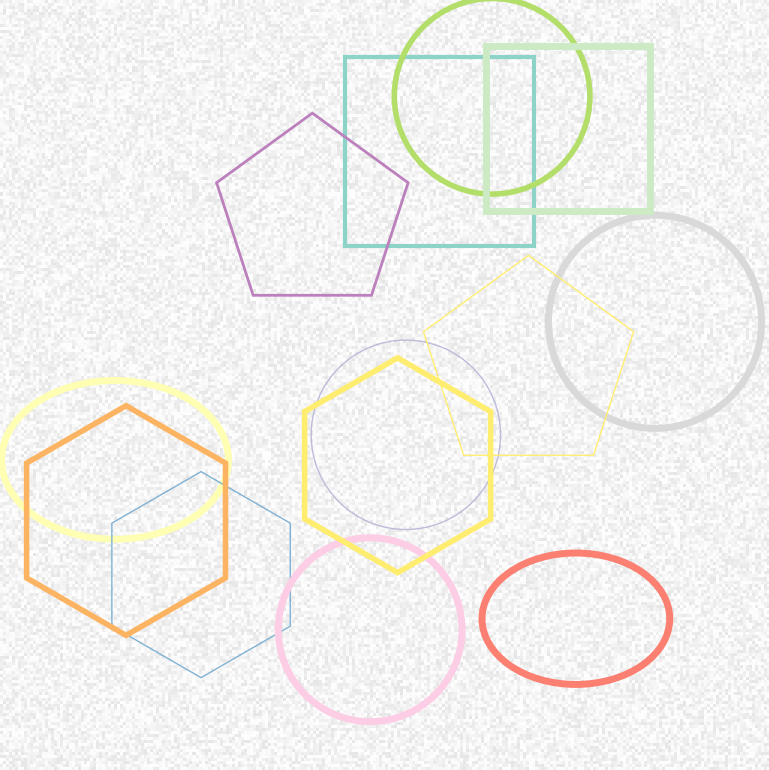[{"shape": "square", "thickness": 1.5, "radius": 0.61, "center": [0.571, 0.803]}, {"shape": "oval", "thickness": 2.5, "radius": 0.74, "center": [0.149, 0.403]}, {"shape": "circle", "thickness": 0.5, "radius": 0.61, "center": [0.527, 0.435]}, {"shape": "oval", "thickness": 2.5, "radius": 0.61, "center": [0.748, 0.196]}, {"shape": "hexagon", "thickness": 0.5, "radius": 0.67, "center": [0.261, 0.254]}, {"shape": "hexagon", "thickness": 2, "radius": 0.75, "center": [0.164, 0.324]}, {"shape": "circle", "thickness": 2, "radius": 0.64, "center": [0.639, 0.875]}, {"shape": "circle", "thickness": 2.5, "radius": 0.6, "center": [0.481, 0.182]}, {"shape": "circle", "thickness": 2.5, "radius": 0.69, "center": [0.851, 0.582]}, {"shape": "pentagon", "thickness": 1, "radius": 0.65, "center": [0.406, 0.722]}, {"shape": "square", "thickness": 2.5, "radius": 0.53, "center": [0.737, 0.833]}, {"shape": "hexagon", "thickness": 2, "radius": 0.7, "center": [0.516, 0.396]}, {"shape": "pentagon", "thickness": 0.5, "radius": 0.72, "center": [0.686, 0.525]}]